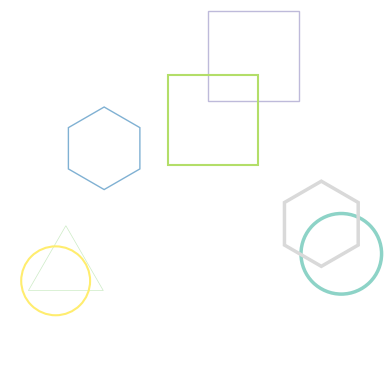[{"shape": "circle", "thickness": 2.5, "radius": 0.52, "center": [0.886, 0.341]}, {"shape": "square", "thickness": 1, "radius": 0.59, "center": [0.658, 0.855]}, {"shape": "hexagon", "thickness": 1, "radius": 0.54, "center": [0.27, 0.615]}, {"shape": "square", "thickness": 1.5, "radius": 0.59, "center": [0.553, 0.689]}, {"shape": "hexagon", "thickness": 2.5, "radius": 0.55, "center": [0.835, 0.419]}, {"shape": "triangle", "thickness": 0.5, "radius": 0.56, "center": [0.171, 0.301]}, {"shape": "circle", "thickness": 1.5, "radius": 0.45, "center": [0.145, 0.271]}]